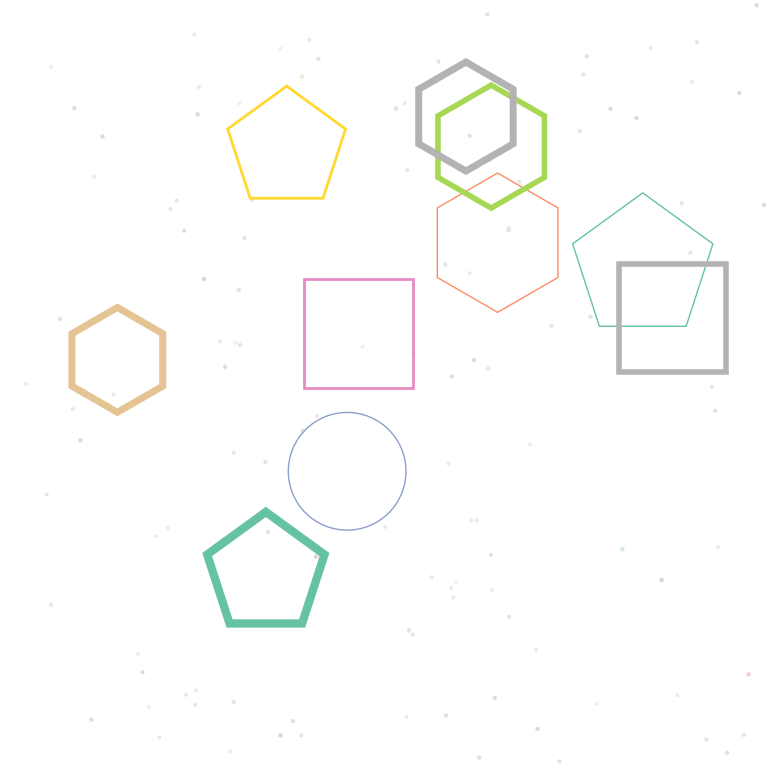[{"shape": "pentagon", "thickness": 3, "radius": 0.4, "center": [0.345, 0.255]}, {"shape": "pentagon", "thickness": 0.5, "radius": 0.48, "center": [0.835, 0.654]}, {"shape": "hexagon", "thickness": 0.5, "radius": 0.45, "center": [0.646, 0.685]}, {"shape": "circle", "thickness": 0.5, "radius": 0.38, "center": [0.451, 0.388]}, {"shape": "square", "thickness": 1, "radius": 0.35, "center": [0.465, 0.567]}, {"shape": "hexagon", "thickness": 2, "radius": 0.4, "center": [0.638, 0.81]}, {"shape": "pentagon", "thickness": 1, "radius": 0.4, "center": [0.372, 0.808]}, {"shape": "hexagon", "thickness": 2.5, "radius": 0.34, "center": [0.152, 0.533]}, {"shape": "square", "thickness": 2, "radius": 0.35, "center": [0.873, 0.587]}, {"shape": "hexagon", "thickness": 2.5, "radius": 0.35, "center": [0.605, 0.849]}]